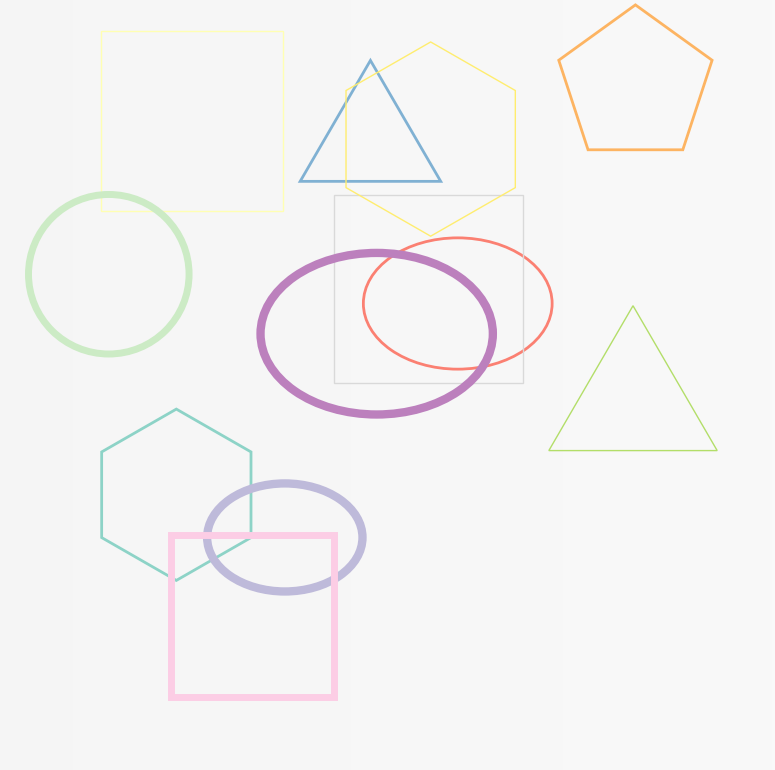[{"shape": "hexagon", "thickness": 1, "radius": 0.56, "center": [0.228, 0.357]}, {"shape": "square", "thickness": 0.5, "radius": 0.59, "center": [0.248, 0.843]}, {"shape": "oval", "thickness": 3, "radius": 0.5, "center": [0.368, 0.302]}, {"shape": "oval", "thickness": 1, "radius": 0.61, "center": [0.591, 0.606]}, {"shape": "triangle", "thickness": 1, "radius": 0.52, "center": [0.478, 0.817]}, {"shape": "pentagon", "thickness": 1, "radius": 0.52, "center": [0.82, 0.89]}, {"shape": "triangle", "thickness": 0.5, "radius": 0.63, "center": [0.817, 0.478]}, {"shape": "square", "thickness": 2.5, "radius": 0.53, "center": [0.326, 0.2]}, {"shape": "square", "thickness": 0.5, "radius": 0.61, "center": [0.553, 0.625]}, {"shape": "oval", "thickness": 3, "radius": 0.75, "center": [0.486, 0.567]}, {"shape": "circle", "thickness": 2.5, "radius": 0.52, "center": [0.14, 0.644]}, {"shape": "hexagon", "thickness": 0.5, "radius": 0.63, "center": [0.556, 0.819]}]